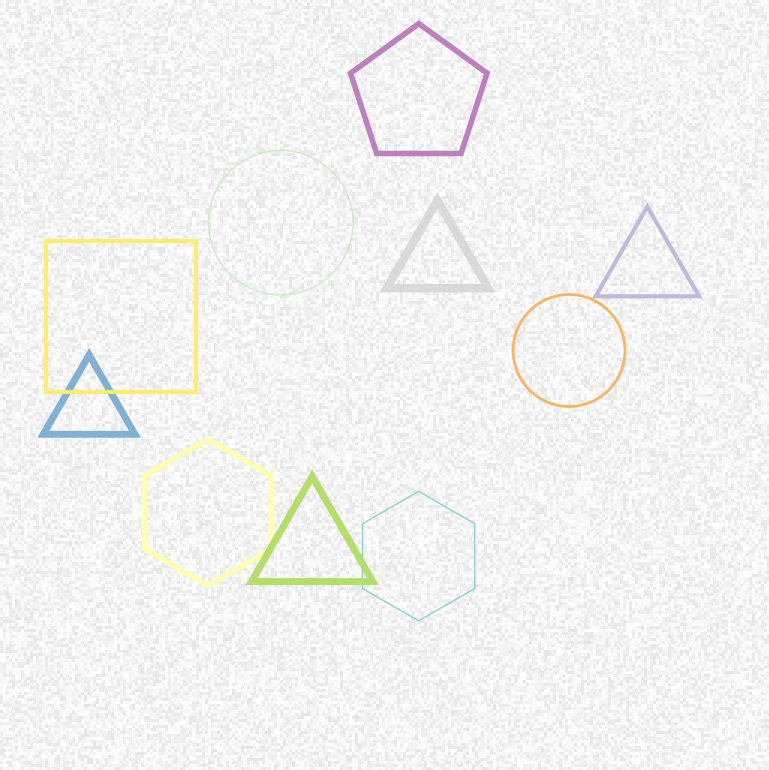[{"shape": "hexagon", "thickness": 0.5, "radius": 0.42, "center": [0.544, 0.278]}, {"shape": "hexagon", "thickness": 2, "radius": 0.48, "center": [0.27, 0.335]}, {"shape": "triangle", "thickness": 1.5, "radius": 0.39, "center": [0.841, 0.654]}, {"shape": "triangle", "thickness": 2.5, "radius": 0.34, "center": [0.116, 0.47]}, {"shape": "circle", "thickness": 1, "radius": 0.36, "center": [0.739, 0.545]}, {"shape": "triangle", "thickness": 2.5, "radius": 0.45, "center": [0.405, 0.29]}, {"shape": "triangle", "thickness": 3, "radius": 0.38, "center": [0.568, 0.664]}, {"shape": "pentagon", "thickness": 2, "radius": 0.47, "center": [0.544, 0.876]}, {"shape": "circle", "thickness": 0.5, "radius": 0.47, "center": [0.365, 0.711]}, {"shape": "square", "thickness": 1.5, "radius": 0.49, "center": [0.157, 0.589]}]